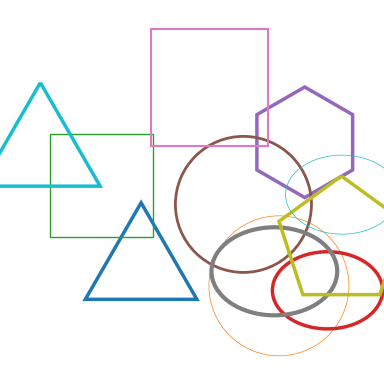[{"shape": "triangle", "thickness": 2.5, "radius": 0.84, "center": [0.366, 0.306]}, {"shape": "circle", "thickness": 0.5, "radius": 0.91, "center": [0.725, 0.258]}, {"shape": "square", "thickness": 1, "radius": 0.67, "center": [0.263, 0.518]}, {"shape": "oval", "thickness": 2.5, "radius": 0.72, "center": [0.851, 0.246]}, {"shape": "hexagon", "thickness": 2.5, "radius": 0.72, "center": [0.792, 0.63]}, {"shape": "circle", "thickness": 2, "radius": 0.88, "center": [0.632, 0.469]}, {"shape": "square", "thickness": 1.5, "radius": 0.76, "center": [0.544, 0.772]}, {"shape": "oval", "thickness": 3, "radius": 0.82, "center": [0.713, 0.295]}, {"shape": "pentagon", "thickness": 2.5, "radius": 0.85, "center": [0.887, 0.372]}, {"shape": "triangle", "thickness": 2.5, "radius": 0.9, "center": [0.105, 0.606]}, {"shape": "oval", "thickness": 0.5, "radius": 0.73, "center": [0.888, 0.494]}]